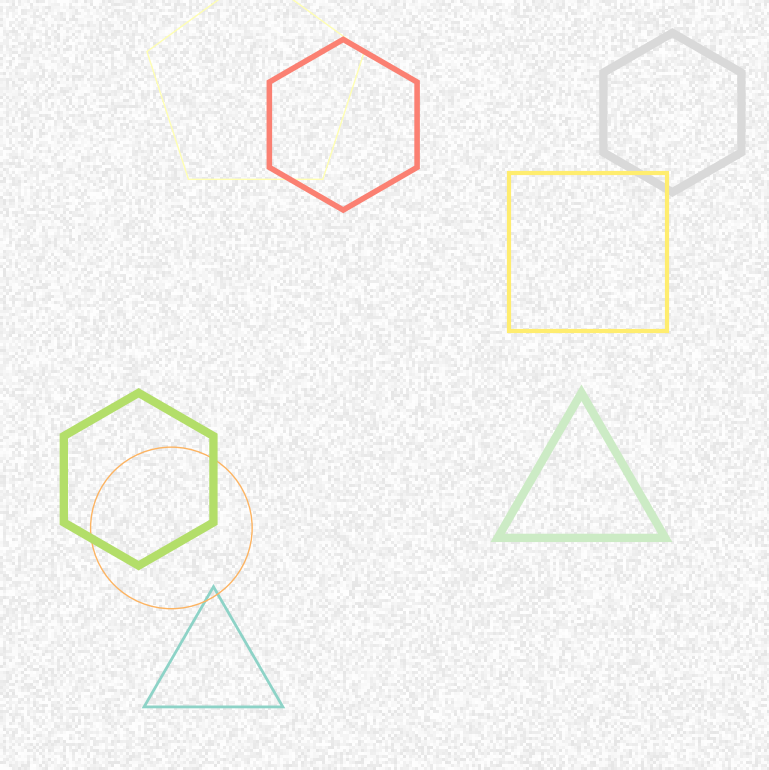[{"shape": "triangle", "thickness": 1, "radius": 0.52, "center": [0.277, 0.134]}, {"shape": "pentagon", "thickness": 0.5, "radius": 0.74, "center": [0.332, 0.887]}, {"shape": "hexagon", "thickness": 2, "radius": 0.55, "center": [0.446, 0.838]}, {"shape": "circle", "thickness": 0.5, "radius": 0.52, "center": [0.223, 0.314]}, {"shape": "hexagon", "thickness": 3, "radius": 0.56, "center": [0.18, 0.378]}, {"shape": "hexagon", "thickness": 3, "radius": 0.52, "center": [0.873, 0.854]}, {"shape": "triangle", "thickness": 3, "radius": 0.63, "center": [0.755, 0.364]}, {"shape": "square", "thickness": 1.5, "radius": 0.51, "center": [0.763, 0.672]}]